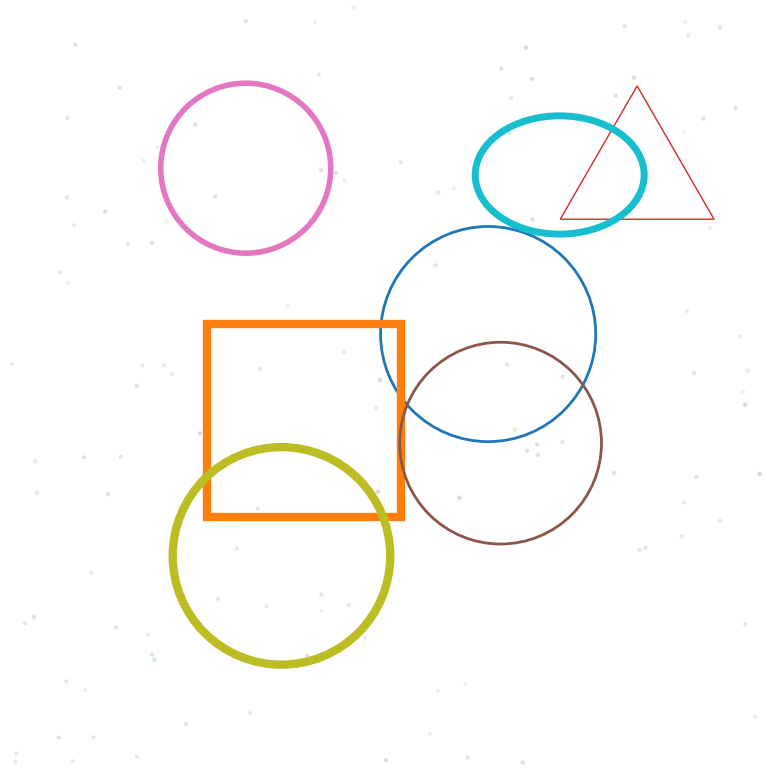[{"shape": "circle", "thickness": 1, "radius": 0.7, "center": [0.634, 0.566]}, {"shape": "square", "thickness": 3, "radius": 0.63, "center": [0.395, 0.454]}, {"shape": "triangle", "thickness": 0.5, "radius": 0.58, "center": [0.827, 0.773]}, {"shape": "circle", "thickness": 1, "radius": 0.66, "center": [0.65, 0.424]}, {"shape": "circle", "thickness": 2, "radius": 0.55, "center": [0.319, 0.782]}, {"shape": "circle", "thickness": 3, "radius": 0.71, "center": [0.366, 0.278]}, {"shape": "oval", "thickness": 2.5, "radius": 0.55, "center": [0.727, 0.773]}]